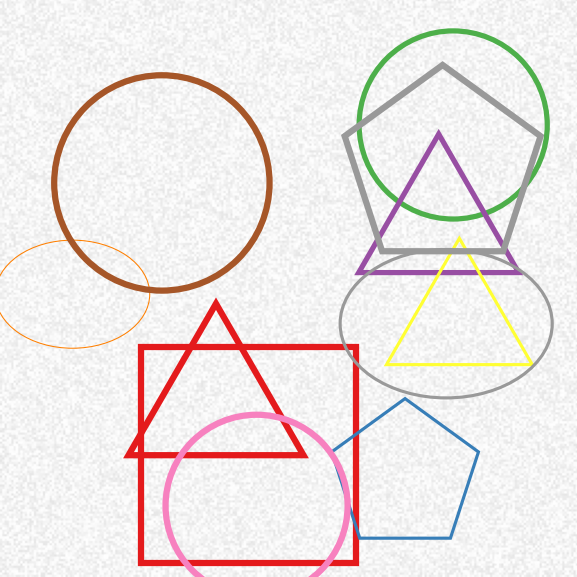[{"shape": "square", "thickness": 3, "radius": 0.93, "center": [0.43, 0.211]}, {"shape": "triangle", "thickness": 3, "radius": 0.87, "center": [0.374, 0.298]}, {"shape": "pentagon", "thickness": 1.5, "radius": 0.67, "center": [0.701, 0.175]}, {"shape": "circle", "thickness": 2.5, "radius": 0.81, "center": [0.785, 0.783]}, {"shape": "triangle", "thickness": 2.5, "radius": 0.8, "center": [0.76, 0.607]}, {"shape": "oval", "thickness": 0.5, "radius": 0.67, "center": [0.126, 0.49]}, {"shape": "triangle", "thickness": 1.5, "radius": 0.73, "center": [0.795, 0.441]}, {"shape": "circle", "thickness": 3, "radius": 0.93, "center": [0.28, 0.682]}, {"shape": "circle", "thickness": 3, "radius": 0.79, "center": [0.444, 0.123]}, {"shape": "oval", "thickness": 1.5, "radius": 0.92, "center": [0.773, 0.439]}, {"shape": "pentagon", "thickness": 3, "radius": 0.89, "center": [0.766, 0.708]}]